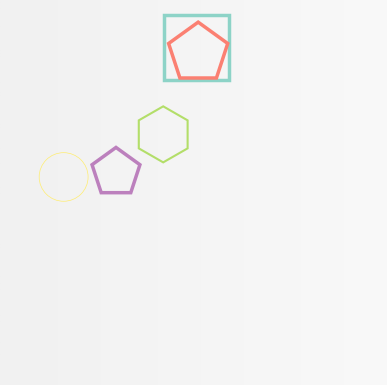[{"shape": "square", "thickness": 2.5, "radius": 0.42, "center": [0.508, 0.877]}, {"shape": "pentagon", "thickness": 2.5, "radius": 0.4, "center": [0.511, 0.862]}, {"shape": "hexagon", "thickness": 1.5, "radius": 0.36, "center": [0.421, 0.651]}, {"shape": "pentagon", "thickness": 2.5, "radius": 0.32, "center": [0.299, 0.552]}, {"shape": "circle", "thickness": 0.5, "radius": 0.32, "center": [0.164, 0.54]}]